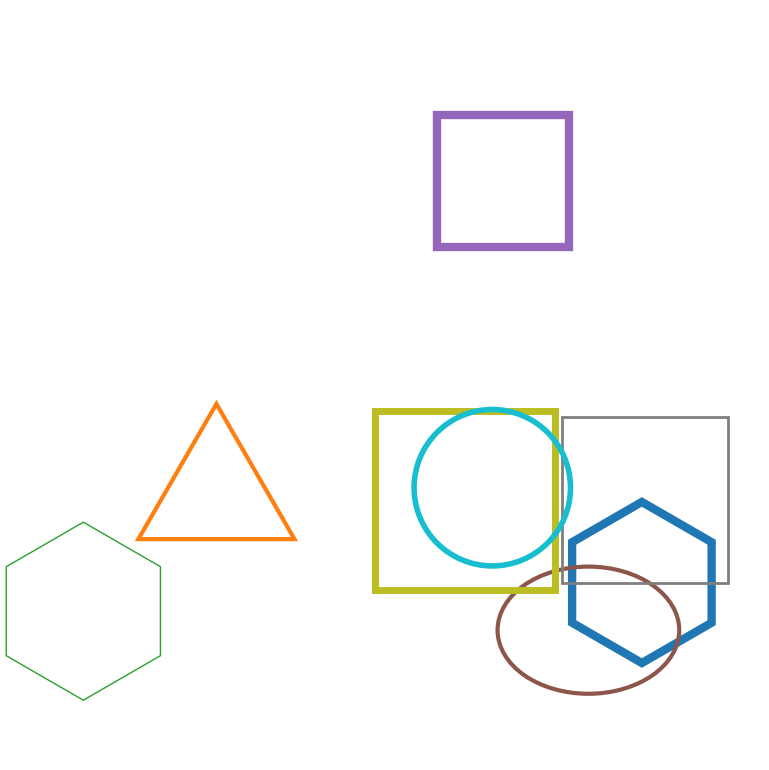[{"shape": "hexagon", "thickness": 3, "radius": 0.52, "center": [0.834, 0.244]}, {"shape": "triangle", "thickness": 1.5, "radius": 0.59, "center": [0.281, 0.358]}, {"shape": "hexagon", "thickness": 0.5, "radius": 0.58, "center": [0.108, 0.206]}, {"shape": "square", "thickness": 3, "radius": 0.43, "center": [0.653, 0.765]}, {"shape": "oval", "thickness": 1.5, "radius": 0.59, "center": [0.764, 0.182]}, {"shape": "square", "thickness": 1, "radius": 0.54, "center": [0.838, 0.351]}, {"shape": "square", "thickness": 2.5, "radius": 0.58, "center": [0.604, 0.35]}, {"shape": "circle", "thickness": 2, "radius": 0.51, "center": [0.639, 0.367]}]